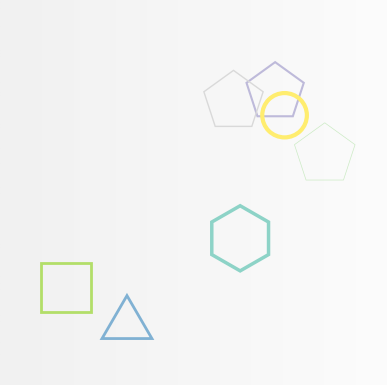[{"shape": "hexagon", "thickness": 2.5, "radius": 0.42, "center": [0.62, 0.381]}, {"shape": "pentagon", "thickness": 1.5, "radius": 0.39, "center": [0.71, 0.761]}, {"shape": "triangle", "thickness": 2, "radius": 0.37, "center": [0.328, 0.158]}, {"shape": "square", "thickness": 2, "radius": 0.32, "center": [0.17, 0.253]}, {"shape": "pentagon", "thickness": 1, "radius": 0.4, "center": [0.603, 0.737]}, {"shape": "pentagon", "thickness": 0.5, "radius": 0.41, "center": [0.838, 0.599]}, {"shape": "circle", "thickness": 3, "radius": 0.29, "center": [0.734, 0.701]}]